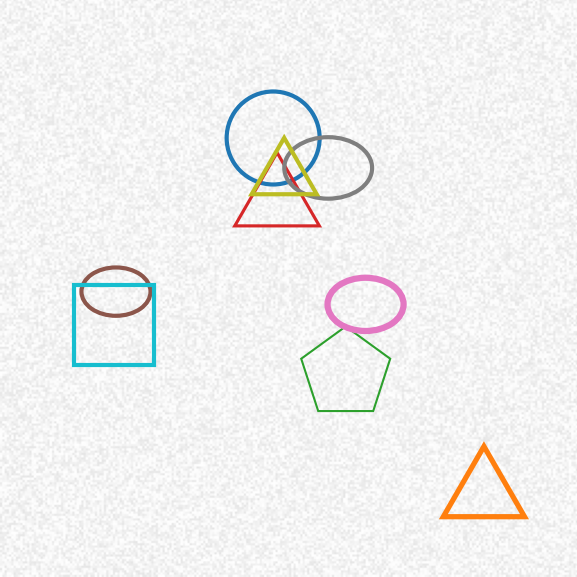[{"shape": "circle", "thickness": 2, "radius": 0.4, "center": [0.473, 0.76]}, {"shape": "triangle", "thickness": 2.5, "radius": 0.41, "center": [0.838, 0.145]}, {"shape": "pentagon", "thickness": 1, "radius": 0.41, "center": [0.599, 0.353]}, {"shape": "triangle", "thickness": 1.5, "radius": 0.42, "center": [0.48, 0.65]}, {"shape": "oval", "thickness": 2, "radius": 0.3, "center": [0.201, 0.494]}, {"shape": "oval", "thickness": 3, "radius": 0.33, "center": [0.633, 0.472]}, {"shape": "oval", "thickness": 2, "radius": 0.38, "center": [0.568, 0.708]}, {"shape": "triangle", "thickness": 2, "radius": 0.33, "center": [0.492, 0.695]}, {"shape": "square", "thickness": 2, "radius": 0.34, "center": [0.197, 0.437]}]